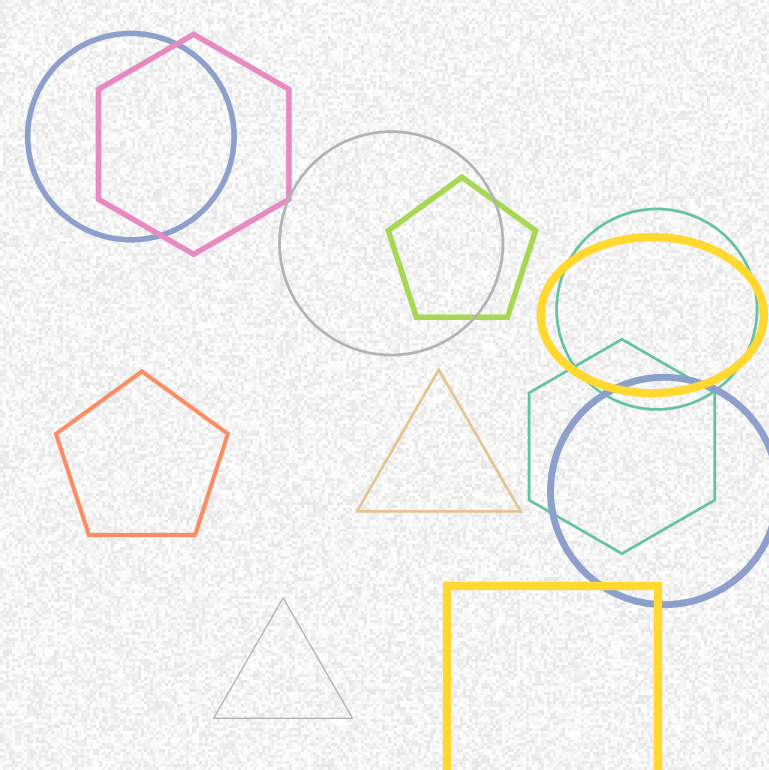[{"shape": "circle", "thickness": 1, "radius": 0.65, "center": [0.853, 0.598]}, {"shape": "hexagon", "thickness": 1, "radius": 0.7, "center": [0.808, 0.42]}, {"shape": "pentagon", "thickness": 1.5, "radius": 0.59, "center": [0.184, 0.4]}, {"shape": "circle", "thickness": 2.5, "radius": 0.74, "center": [0.863, 0.362]}, {"shape": "circle", "thickness": 2, "radius": 0.67, "center": [0.17, 0.823]}, {"shape": "hexagon", "thickness": 2, "radius": 0.71, "center": [0.252, 0.813]}, {"shape": "pentagon", "thickness": 2, "radius": 0.5, "center": [0.6, 0.669]}, {"shape": "oval", "thickness": 3, "radius": 0.72, "center": [0.847, 0.591]}, {"shape": "square", "thickness": 3, "radius": 0.68, "center": [0.717, 0.102]}, {"shape": "triangle", "thickness": 1, "radius": 0.61, "center": [0.57, 0.397]}, {"shape": "triangle", "thickness": 0.5, "radius": 0.52, "center": [0.368, 0.119]}, {"shape": "circle", "thickness": 1, "radius": 0.73, "center": [0.508, 0.684]}]